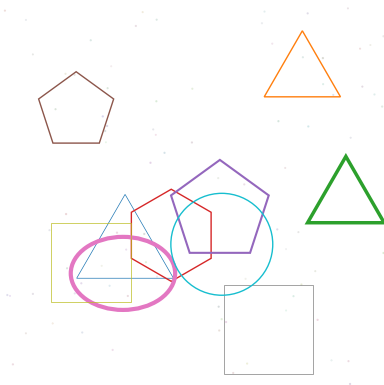[{"shape": "triangle", "thickness": 0.5, "radius": 0.73, "center": [0.325, 0.35]}, {"shape": "triangle", "thickness": 1, "radius": 0.57, "center": [0.785, 0.806]}, {"shape": "triangle", "thickness": 2.5, "radius": 0.57, "center": [0.898, 0.479]}, {"shape": "hexagon", "thickness": 1, "radius": 0.6, "center": [0.445, 0.389]}, {"shape": "pentagon", "thickness": 1.5, "radius": 0.67, "center": [0.571, 0.451]}, {"shape": "pentagon", "thickness": 1, "radius": 0.51, "center": [0.198, 0.711]}, {"shape": "oval", "thickness": 3, "radius": 0.68, "center": [0.319, 0.29]}, {"shape": "square", "thickness": 0.5, "radius": 0.58, "center": [0.697, 0.144]}, {"shape": "square", "thickness": 0.5, "radius": 0.52, "center": [0.236, 0.318]}, {"shape": "circle", "thickness": 1, "radius": 0.66, "center": [0.576, 0.365]}]